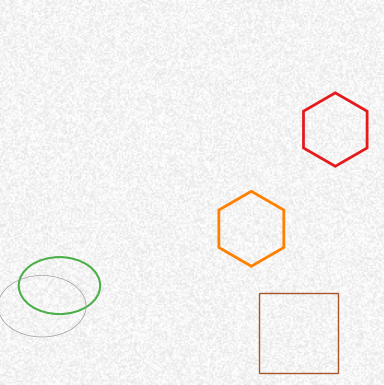[{"shape": "hexagon", "thickness": 2, "radius": 0.48, "center": [0.871, 0.663]}, {"shape": "oval", "thickness": 1.5, "radius": 0.53, "center": [0.154, 0.258]}, {"shape": "hexagon", "thickness": 2, "radius": 0.49, "center": [0.653, 0.406]}, {"shape": "square", "thickness": 1, "radius": 0.52, "center": [0.775, 0.136]}, {"shape": "oval", "thickness": 0.5, "radius": 0.57, "center": [0.109, 0.205]}]